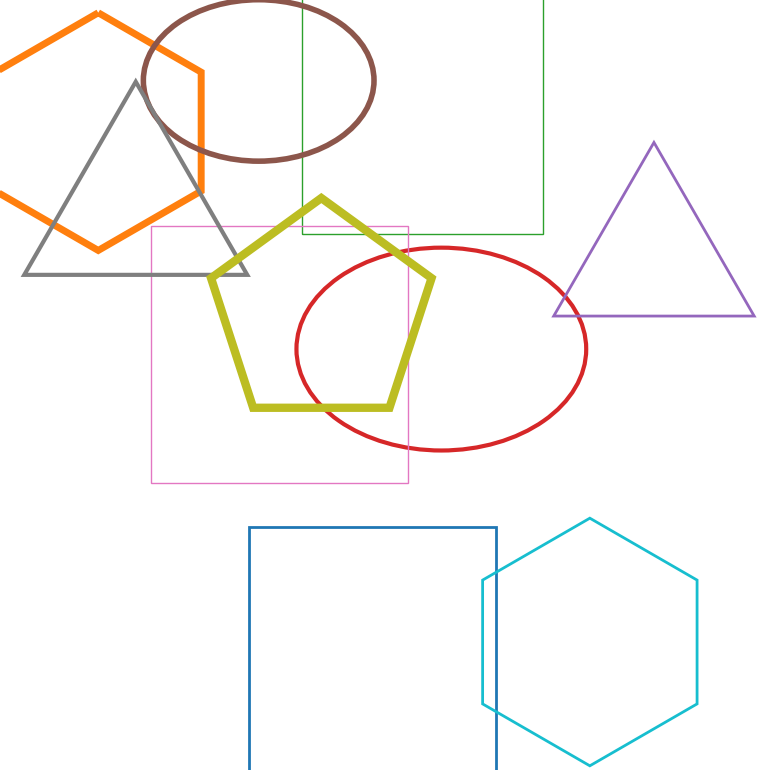[{"shape": "square", "thickness": 1, "radius": 0.8, "center": [0.484, 0.155]}, {"shape": "hexagon", "thickness": 2.5, "radius": 0.77, "center": [0.128, 0.829]}, {"shape": "square", "thickness": 0.5, "radius": 0.78, "center": [0.549, 0.852]}, {"shape": "oval", "thickness": 1.5, "radius": 0.94, "center": [0.573, 0.547]}, {"shape": "triangle", "thickness": 1, "radius": 0.75, "center": [0.849, 0.665]}, {"shape": "oval", "thickness": 2, "radius": 0.75, "center": [0.336, 0.896]}, {"shape": "square", "thickness": 0.5, "radius": 0.83, "center": [0.364, 0.54]}, {"shape": "triangle", "thickness": 1.5, "radius": 0.84, "center": [0.176, 0.727]}, {"shape": "pentagon", "thickness": 3, "radius": 0.75, "center": [0.417, 0.592]}, {"shape": "hexagon", "thickness": 1, "radius": 0.8, "center": [0.766, 0.166]}]